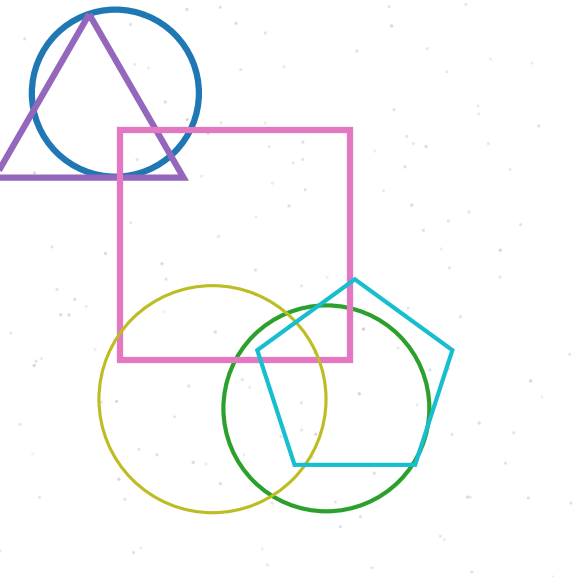[{"shape": "circle", "thickness": 3, "radius": 0.72, "center": [0.2, 0.838]}, {"shape": "circle", "thickness": 2, "radius": 0.89, "center": [0.565, 0.292]}, {"shape": "triangle", "thickness": 3, "radius": 0.94, "center": [0.154, 0.786]}, {"shape": "square", "thickness": 3, "radius": 1.0, "center": [0.407, 0.575]}, {"shape": "circle", "thickness": 1.5, "radius": 0.98, "center": [0.368, 0.308]}, {"shape": "pentagon", "thickness": 2, "radius": 0.89, "center": [0.614, 0.338]}]